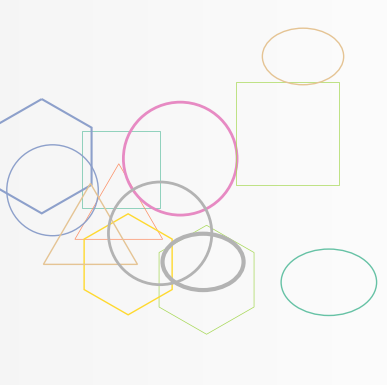[{"shape": "square", "thickness": 0.5, "radius": 0.5, "center": [0.312, 0.559]}, {"shape": "oval", "thickness": 1, "radius": 0.62, "center": [0.849, 0.267]}, {"shape": "triangle", "thickness": 0.5, "radius": 0.65, "center": [0.307, 0.444]}, {"shape": "circle", "thickness": 1, "radius": 0.59, "center": [0.136, 0.506]}, {"shape": "hexagon", "thickness": 1.5, "radius": 0.74, "center": [0.108, 0.594]}, {"shape": "circle", "thickness": 2, "radius": 0.73, "center": [0.465, 0.588]}, {"shape": "hexagon", "thickness": 0.5, "radius": 0.71, "center": [0.533, 0.273]}, {"shape": "square", "thickness": 0.5, "radius": 0.67, "center": [0.742, 0.654]}, {"shape": "hexagon", "thickness": 1, "radius": 0.66, "center": [0.331, 0.313]}, {"shape": "oval", "thickness": 1, "radius": 0.52, "center": [0.782, 0.853]}, {"shape": "triangle", "thickness": 1, "radius": 0.7, "center": [0.233, 0.383]}, {"shape": "circle", "thickness": 2, "radius": 0.67, "center": [0.413, 0.394]}, {"shape": "oval", "thickness": 3, "radius": 0.52, "center": [0.524, 0.32]}]